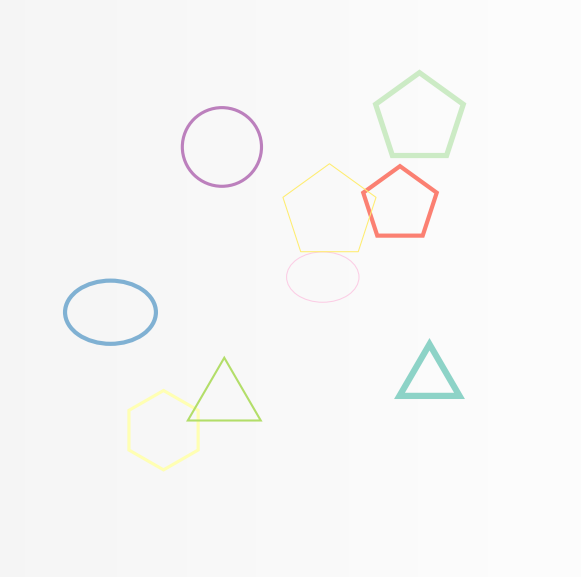[{"shape": "triangle", "thickness": 3, "radius": 0.3, "center": [0.739, 0.343]}, {"shape": "hexagon", "thickness": 1.5, "radius": 0.34, "center": [0.281, 0.254]}, {"shape": "pentagon", "thickness": 2, "radius": 0.33, "center": [0.688, 0.645]}, {"shape": "oval", "thickness": 2, "radius": 0.39, "center": [0.19, 0.458]}, {"shape": "triangle", "thickness": 1, "radius": 0.36, "center": [0.386, 0.307]}, {"shape": "oval", "thickness": 0.5, "radius": 0.31, "center": [0.555, 0.519]}, {"shape": "circle", "thickness": 1.5, "radius": 0.34, "center": [0.382, 0.745]}, {"shape": "pentagon", "thickness": 2.5, "radius": 0.4, "center": [0.722, 0.794]}, {"shape": "pentagon", "thickness": 0.5, "radius": 0.42, "center": [0.567, 0.631]}]